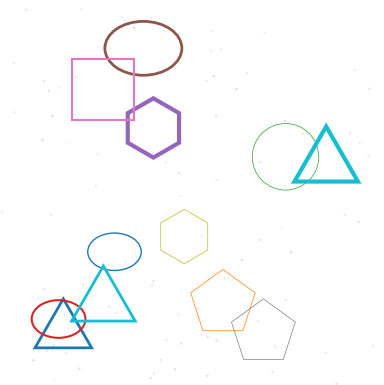[{"shape": "triangle", "thickness": 2, "radius": 0.42, "center": [0.164, 0.139]}, {"shape": "oval", "thickness": 1, "radius": 0.35, "center": [0.297, 0.346]}, {"shape": "pentagon", "thickness": 0.5, "radius": 0.44, "center": [0.579, 0.212]}, {"shape": "circle", "thickness": 0.5, "radius": 0.43, "center": [0.742, 0.593]}, {"shape": "oval", "thickness": 1.5, "radius": 0.35, "center": [0.152, 0.171]}, {"shape": "hexagon", "thickness": 3, "radius": 0.38, "center": [0.398, 0.668]}, {"shape": "oval", "thickness": 2, "radius": 0.5, "center": [0.372, 0.875]}, {"shape": "square", "thickness": 1.5, "radius": 0.4, "center": [0.267, 0.768]}, {"shape": "pentagon", "thickness": 0.5, "radius": 0.44, "center": [0.684, 0.136]}, {"shape": "hexagon", "thickness": 0.5, "radius": 0.35, "center": [0.479, 0.386]}, {"shape": "triangle", "thickness": 2, "radius": 0.48, "center": [0.269, 0.214]}, {"shape": "triangle", "thickness": 3, "radius": 0.48, "center": [0.847, 0.576]}]